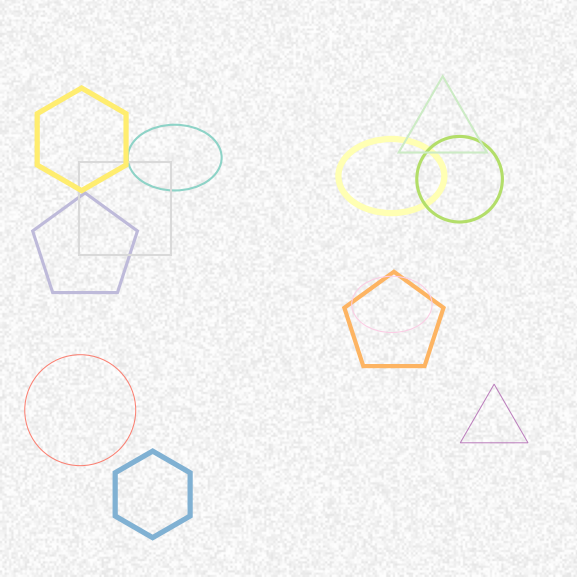[{"shape": "oval", "thickness": 1, "radius": 0.41, "center": [0.302, 0.726]}, {"shape": "oval", "thickness": 3, "radius": 0.46, "center": [0.678, 0.694]}, {"shape": "pentagon", "thickness": 1.5, "radius": 0.48, "center": [0.147, 0.57]}, {"shape": "circle", "thickness": 0.5, "radius": 0.48, "center": [0.139, 0.289]}, {"shape": "hexagon", "thickness": 2.5, "radius": 0.37, "center": [0.264, 0.143]}, {"shape": "pentagon", "thickness": 2, "radius": 0.45, "center": [0.682, 0.438]}, {"shape": "circle", "thickness": 1.5, "radius": 0.37, "center": [0.796, 0.689]}, {"shape": "oval", "thickness": 0.5, "radius": 0.35, "center": [0.679, 0.472]}, {"shape": "square", "thickness": 1, "radius": 0.4, "center": [0.216, 0.638]}, {"shape": "triangle", "thickness": 0.5, "radius": 0.34, "center": [0.856, 0.266]}, {"shape": "triangle", "thickness": 1, "radius": 0.44, "center": [0.767, 0.779]}, {"shape": "hexagon", "thickness": 2.5, "radius": 0.44, "center": [0.141, 0.758]}]